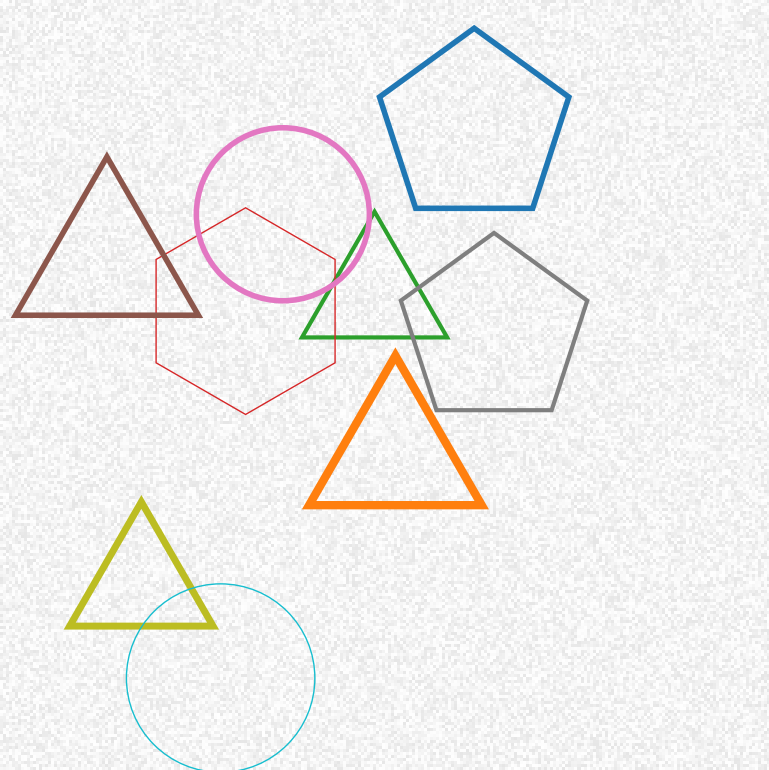[{"shape": "pentagon", "thickness": 2, "radius": 0.65, "center": [0.616, 0.834]}, {"shape": "triangle", "thickness": 3, "radius": 0.65, "center": [0.514, 0.409]}, {"shape": "triangle", "thickness": 1.5, "radius": 0.54, "center": [0.486, 0.616]}, {"shape": "hexagon", "thickness": 0.5, "radius": 0.67, "center": [0.319, 0.596]}, {"shape": "triangle", "thickness": 2, "radius": 0.69, "center": [0.139, 0.659]}, {"shape": "circle", "thickness": 2, "radius": 0.56, "center": [0.367, 0.722]}, {"shape": "pentagon", "thickness": 1.5, "radius": 0.64, "center": [0.642, 0.57]}, {"shape": "triangle", "thickness": 2.5, "radius": 0.54, "center": [0.184, 0.241]}, {"shape": "circle", "thickness": 0.5, "radius": 0.61, "center": [0.287, 0.119]}]